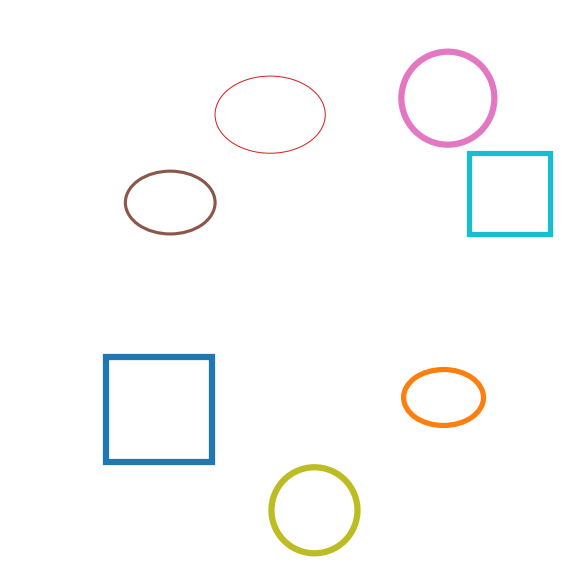[{"shape": "square", "thickness": 3, "radius": 0.46, "center": [0.276, 0.29]}, {"shape": "oval", "thickness": 2.5, "radius": 0.35, "center": [0.768, 0.311]}, {"shape": "oval", "thickness": 0.5, "radius": 0.48, "center": [0.468, 0.801]}, {"shape": "oval", "thickness": 1.5, "radius": 0.39, "center": [0.295, 0.648]}, {"shape": "circle", "thickness": 3, "radius": 0.4, "center": [0.776, 0.829]}, {"shape": "circle", "thickness": 3, "radius": 0.37, "center": [0.545, 0.116]}, {"shape": "square", "thickness": 2.5, "radius": 0.35, "center": [0.882, 0.665]}]